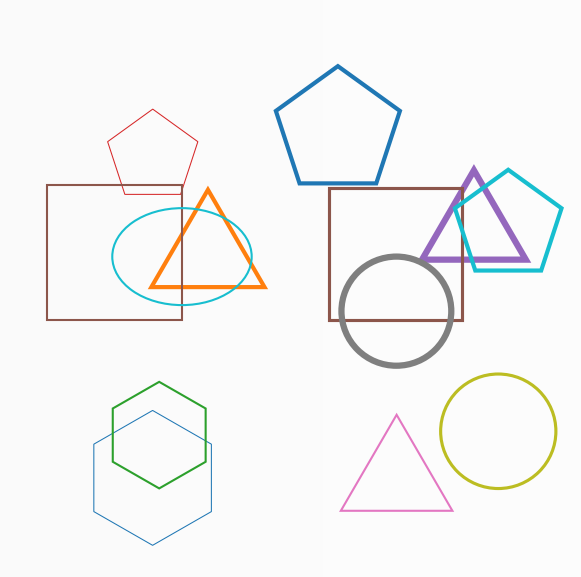[{"shape": "hexagon", "thickness": 0.5, "radius": 0.58, "center": [0.263, 0.172]}, {"shape": "pentagon", "thickness": 2, "radius": 0.56, "center": [0.581, 0.772]}, {"shape": "triangle", "thickness": 2, "radius": 0.56, "center": [0.358, 0.558]}, {"shape": "hexagon", "thickness": 1, "radius": 0.46, "center": [0.274, 0.246]}, {"shape": "pentagon", "thickness": 0.5, "radius": 0.41, "center": [0.263, 0.729]}, {"shape": "triangle", "thickness": 3, "radius": 0.52, "center": [0.815, 0.601]}, {"shape": "square", "thickness": 1, "radius": 0.58, "center": [0.197, 0.562]}, {"shape": "square", "thickness": 1.5, "radius": 0.57, "center": [0.68, 0.56]}, {"shape": "triangle", "thickness": 1, "radius": 0.55, "center": [0.682, 0.17]}, {"shape": "circle", "thickness": 3, "radius": 0.47, "center": [0.682, 0.46]}, {"shape": "circle", "thickness": 1.5, "radius": 0.5, "center": [0.857, 0.252]}, {"shape": "oval", "thickness": 1, "radius": 0.6, "center": [0.313, 0.555]}, {"shape": "pentagon", "thickness": 2, "radius": 0.48, "center": [0.874, 0.609]}]